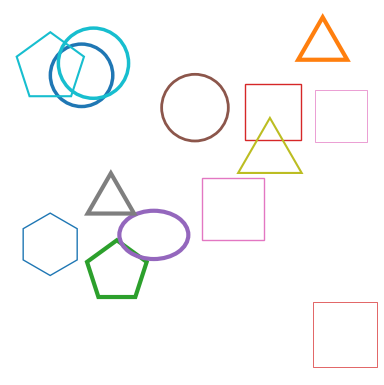[{"shape": "hexagon", "thickness": 1, "radius": 0.4, "center": [0.13, 0.365]}, {"shape": "circle", "thickness": 2.5, "radius": 0.41, "center": [0.212, 0.804]}, {"shape": "triangle", "thickness": 3, "radius": 0.37, "center": [0.838, 0.882]}, {"shape": "pentagon", "thickness": 3, "radius": 0.41, "center": [0.304, 0.294]}, {"shape": "square", "thickness": 1, "radius": 0.36, "center": [0.709, 0.708]}, {"shape": "square", "thickness": 0.5, "radius": 0.42, "center": [0.896, 0.131]}, {"shape": "oval", "thickness": 3, "radius": 0.45, "center": [0.4, 0.39]}, {"shape": "circle", "thickness": 2, "radius": 0.43, "center": [0.506, 0.72]}, {"shape": "square", "thickness": 1, "radius": 0.4, "center": [0.605, 0.457]}, {"shape": "square", "thickness": 0.5, "radius": 0.34, "center": [0.886, 0.699]}, {"shape": "triangle", "thickness": 3, "radius": 0.35, "center": [0.288, 0.48]}, {"shape": "triangle", "thickness": 1.5, "radius": 0.48, "center": [0.701, 0.598]}, {"shape": "circle", "thickness": 2.5, "radius": 0.46, "center": [0.243, 0.836]}, {"shape": "pentagon", "thickness": 1.5, "radius": 0.46, "center": [0.131, 0.824]}]